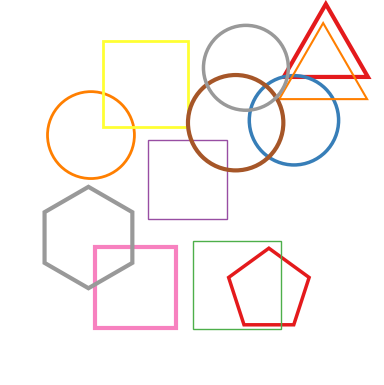[{"shape": "pentagon", "thickness": 2.5, "radius": 0.55, "center": [0.698, 0.245]}, {"shape": "triangle", "thickness": 3, "radius": 0.63, "center": [0.846, 0.863]}, {"shape": "circle", "thickness": 2.5, "radius": 0.58, "center": [0.764, 0.688]}, {"shape": "square", "thickness": 1, "radius": 0.57, "center": [0.616, 0.261]}, {"shape": "square", "thickness": 1, "radius": 0.51, "center": [0.487, 0.533]}, {"shape": "circle", "thickness": 2, "radius": 0.56, "center": [0.236, 0.649]}, {"shape": "triangle", "thickness": 1.5, "radius": 0.66, "center": [0.839, 0.808]}, {"shape": "square", "thickness": 2, "radius": 0.56, "center": [0.378, 0.781]}, {"shape": "circle", "thickness": 3, "radius": 0.62, "center": [0.612, 0.681]}, {"shape": "square", "thickness": 3, "radius": 0.53, "center": [0.353, 0.254]}, {"shape": "circle", "thickness": 2.5, "radius": 0.55, "center": [0.639, 0.824]}, {"shape": "hexagon", "thickness": 3, "radius": 0.66, "center": [0.23, 0.383]}]